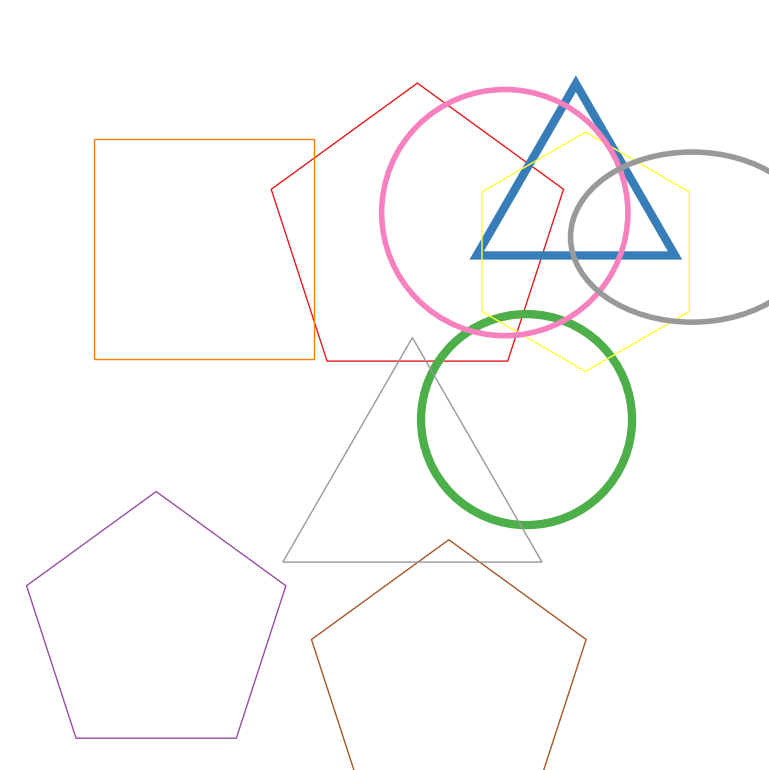[{"shape": "pentagon", "thickness": 0.5, "radius": 1.0, "center": [0.542, 0.692]}, {"shape": "triangle", "thickness": 3, "radius": 0.74, "center": [0.748, 0.743]}, {"shape": "circle", "thickness": 3, "radius": 0.69, "center": [0.684, 0.455]}, {"shape": "pentagon", "thickness": 0.5, "radius": 0.89, "center": [0.203, 0.185]}, {"shape": "square", "thickness": 0.5, "radius": 0.72, "center": [0.265, 0.676]}, {"shape": "hexagon", "thickness": 0.5, "radius": 0.78, "center": [0.761, 0.673]}, {"shape": "pentagon", "thickness": 0.5, "radius": 0.94, "center": [0.583, 0.112]}, {"shape": "circle", "thickness": 2, "radius": 0.8, "center": [0.656, 0.724]}, {"shape": "oval", "thickness": 2, "radius": 0.79, "center": [0.899, 0.692]}, {"shape": "triangle", "thickness": 0.5, "radius": 0.97, "center": [0.536, 0.367]}]